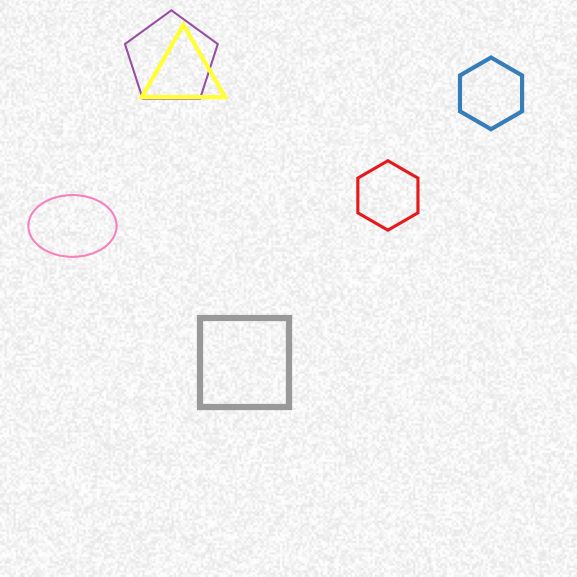[{"shape": "hexagon", "thickness": 1.5, "radius": 0.3, "center": [0.672, 0.661]}, {"shape": "hexagon", "thickness": 2, "radius": 0.31, "center": [0.85, 0.837]}, {"shape": "pentagon", "thickness": 1, "radius": 0.42, "center": [0.297, 0.897]}, {"shape": "triangle", "thickness": 2, "radius": 0.42, "center": [0.318, 0.873]}, {"shape": "oval", "thickness": 1, "radius": 0.38, "center": [0.126, 0.608]}, {"shape": "square", "thickness": 3, "radius": 0.38, "center": [0.423, 0.372]}]